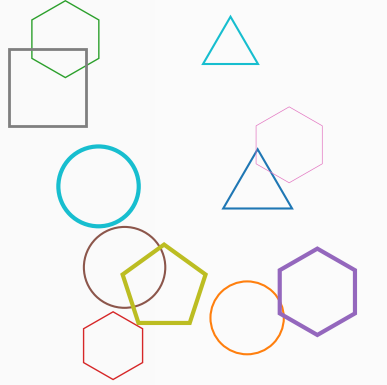[{"shape": "triangle", "thickness": 1.5, "radius": 0.51, "center": [0.665, 0.51]}, {"shape": "circle", "thickness": 1.5, "radius": 0.47, "center": [0.638, 0.174]}, {"shape": "hexagon", "thickness": 1, "radius": 0.5, "center": [0.169, 0.898]}, {"shape": "hexagon", "thickness": 1, "radius": 0.44, "center": [0.292, 0.102]}, {"shape": "hexagon", "thickness": 3, "radius": 0.56, "center": [0.819, 0.242]}, {"shape": "circle", "thickness": 1.5, "radius": 0.53, "center": [0.322, 0.306]}, {"shape": "hexagon", "thickness": 0.5, "radius": 0.49, "center": [0.746, 0.624]}, {"shape": "square", "thickness": 2, "radius": 0.5, "center": [0.122, 0.773]}, {"shape": "pentagon", "thickness": 3, "radius": 0.56, "center": [0.423, 0.252]}, {"shape": "circle", "thickness": 3, "radius": 0.52, "center": [0.254, 0.516]}, {"shape": "triangle", "thickness": 1.5, "radius": 0.41, "center": [0.595, 0.875]}]